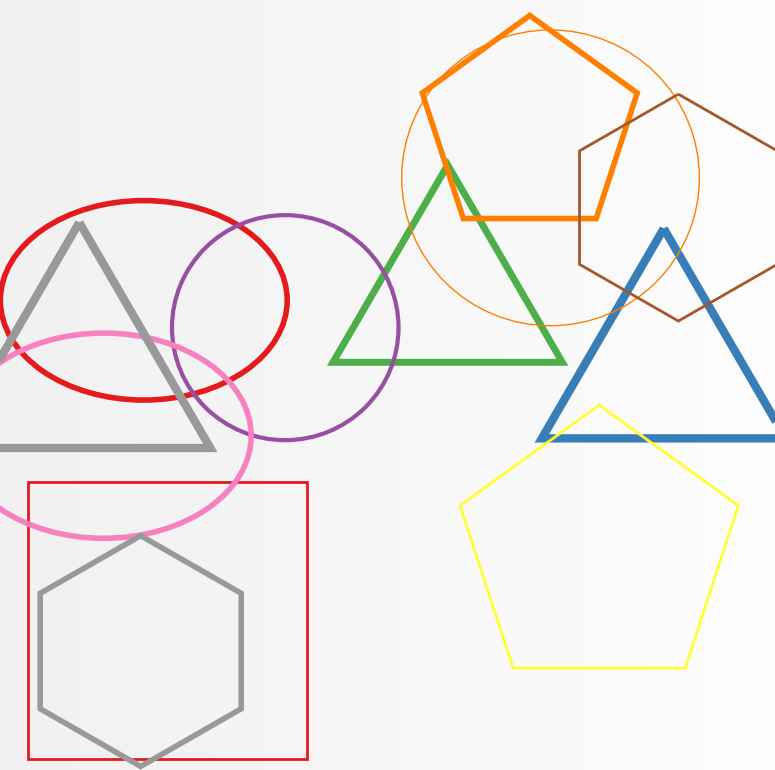[{"shape": "square", "thickness": 1, "radius": 0.9, "center": [0.216, 0.194]}, {"shape": "oval", "thickness": 2, "radius": 0.93, "center": [0.186, 0.61]}, {"shape": "triangle", "thickness": 3, "radius": 0.91, "center": [0.856, 0.522]}, {"shape": "triangle", "thickness": 2.5, "radius": 0.85, "center": [0.578, 0.615]}, {"shape": "circle", "thickness": 1.5, "radius": 0.73, "center": [0.368, 0.574]}, {"shape": "circle", "thickness": 0.5, "radius": 0.96, "center": [0.71, 0.769]}, {"shape": "pentagon", "thickness": 2, "radius": 0.73, "center": [0.684, 0.834]}, {"shape": "pentagon", "thickness": 1, "radius": 0.94, "center": [0.773, 0.285]}, {"shape": "hexagon", "thickness": 1, "radius": 0.74, "center": [0.875, 0.73]}, {"shape": "oval", "thickness": 2, "radius": 0.95, "center": [0.134, 0.434]}, {"shape": "triangle", "thickness": 3, "radius": 0.98, "center": [0.102, 0.516]}, {"shape": "hexagon", "thickness": 2, "radius": 0.75, "center": [0.182, 0.154]}]